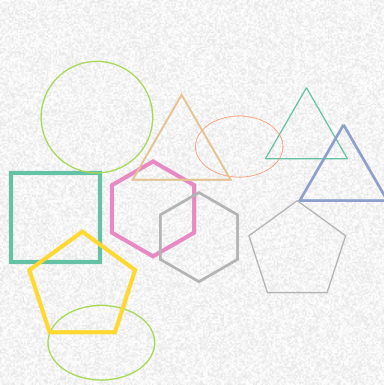[{"shape": "triangle", "thickness": 1, "radius": 0.61, "center": [0.796, 0.649]}, {"shape": "square", "thickness": 3, "radius": 0.58, "center": [0.144, 0.434]}, {"shape": "oval", "thickness": 0.5, "radius": 0.57, "center": [0.621, 0.619]}, {"shape": "triangle", "thickness": 2, "radius": 0.66, "center": [0.892, 0.545]}, {"shape": "hexagon", "thickness": 3, "radius": 0.62, "center": [0.398, 0.457]}, {"shape": "oval", "thickness": 1, "radius": 0.69, "center": [0.263, 0.11]}, {"shape": "circle", "thickness": 1, "radius": 0.72, "center": [0.252, 0.696]}, {"shape": "pentagon", "thickness": 3, "radius": 0.72, "center": [0.214, 0.254]}, {"shape": "triangle", "thickness": 1.5, "radius": 0.74, "center": [0.472, 0.607]}, {"shape": "pentagon", "thickness": 1, "radius": 0.66, "center": [0.772, 0.347]}, {"shape": "hexagon", "thickness": 2, "radius": 0.58, "center": [0.517, 0.384]}]